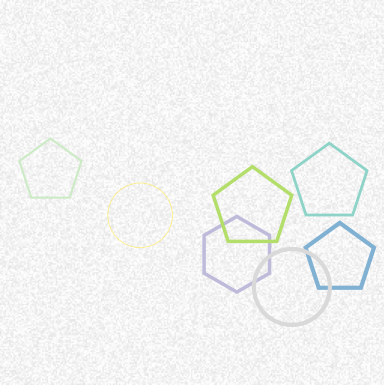[{"shape": "pentagon", "thickness": 2, "radius": 0.52, "center": [0.855, 0.525]}, {"shape": "hexagon", "thickness": 2.5, "radius": 0.49, "center": [0.615, 0.34]}, {"shape": "pentagon", "thickness": 3, "radius": 0.47, "center": [0.883, 0.328]}, {"shape": "pentagon", "thickness": 2.5, "radius": 0.54, "center": [0.656, 0.46]}, {"shape": "circle", "thickness": 3, "radius": 0.49, "center": [0.758, 0.255]}, {"shape": "pentagon", "thickness": 1.5, "radius": 0.42, "center": [0.131, 0.555]}, {"shape": "circle", "thickness": 0.5, "radius": 0.42, "center": [0.364, 0.441]}]